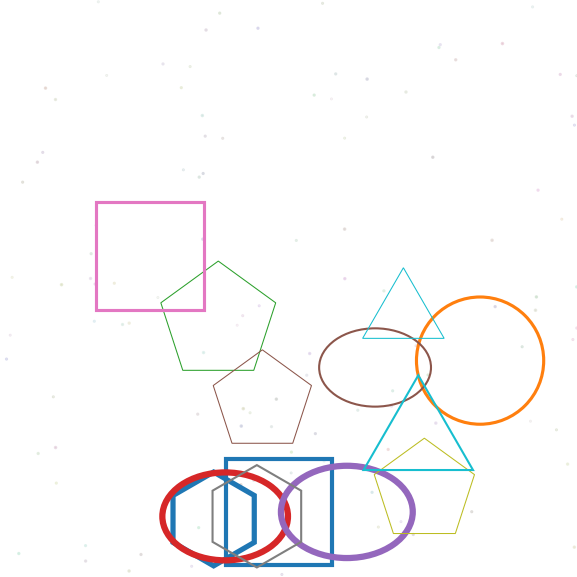[{"shape": "hexagon", "thickness": 2.5, "radius": 0.41, "center": [0.37, 0.101]}, {"shape": "square", "thickness": 2, "radius": 0.46, "center": [0.483, 0.112]}, {"shape": "circle", "thickness": 1.5, "radius": 0.55, "center": [0.831, 0.375]}, {"shape": "pentagon", "thickness": 0.5, "radius": 0.52, "center": [0.378, 0.442]}, {"shape": "oval", "thickness": 3, "radius": 0.54, "center": [0.39, 0.105]}, {"shape": "oval", "thickness": 3, "radius": 0.57, "center": [0.601, 0.113]}, {"shape": "pentagon", "thickness": 0.5, "radius": 0.45, "center": [0.454, 0.304]}, {"shape": "oval", "thickness": 1, "radius": 0.48, "center": [0.649, 0.363]}, {"shape": "square", "thickness": 1.5, "radius": 0.47, "center": [0.26, 0.556]}, {"shape": "hexagon", "thickness": 1, "radius": 0.44, "center": [0.445, 0.105]}, {"shape": "pentagon", "thickness": 0.5, "radius": 0.46, "center": [0.735, 0.149]}, {"shape": "triangle", "thickness": 0.5, "radius": 0.41, "center": [0.699, 0.454]}, {"shape": "triangle", "thickness": 1, "radius": 0.55, "center": [0.724, 0.24]}]